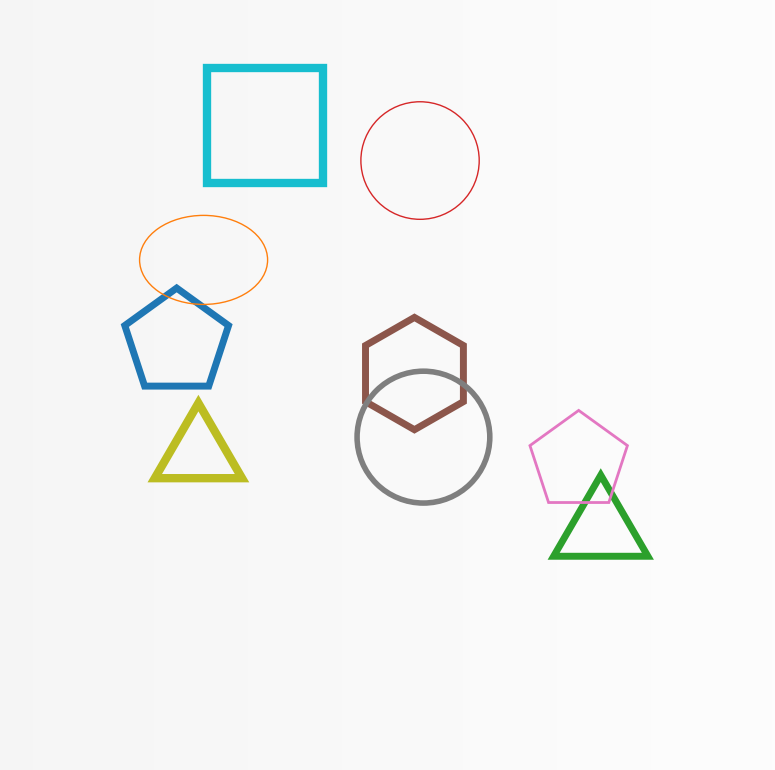[{"shape": "pentagon", "thickness": 2.5, "radius": 0.35, "center": [0.228, 0.555]}, {"shape": "oval", "thickness": 0.5, "radius": 0.41, "center": [0.263, 0.662]}, {"shape": "triangle", "thickness": 2.5, "radius": 0.35, "center": [0.775, 0.313]}, {"shape": "circle", "thickness": 0.5, "radius": 0.38, "center": [0.542, 0.792]}, {"shape": "hexagon", "thickness": 2.5, "radius": 0.36, "center": [0.535, 0.515]}, {"shape": "pentagon", "thickness": 1, "radius": 0.33, "center": [0.747, 0.401]}, {"shape": "circle", "thickness": 2, "radius": 0.43, "center": [0.546, 0.432]}, {"shape": "triangle", "thickness": 3, "radius": 0.33, "center": [0.256, 0.411]}, {"shape": "square", "thickness": 3, "radius": 0.37, "center": [0.342, 0.838]}]